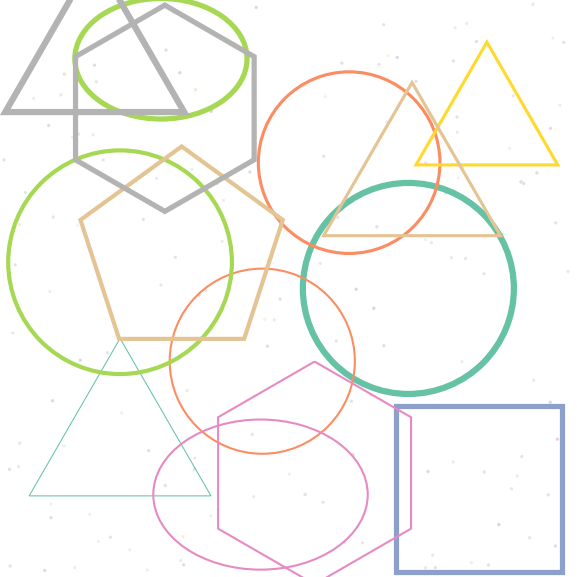[{"shape": "circle", "thickness": 3, "radius": 0.91, "center": [0.707, 0.5]}, {"shape": "triangle", "thickness": 0.5, "radius": 0.91, "center": [0.208, 0.231]}, {"shape": "circle", "thickness": 1, "radius": 0.8, "center": [0.454, 0.374]}, {"shape": "circle", "thickness": 1.5, "radius": 0.79, "center": [0.605, 0.718]}, {"shape": "square", "thickness": 2.5, "radius": 0.72, "center": [0.829, 0.153]}, {"shape": "hexagon", "thickness": 1, "radius": 0.96, "center": [0.545, 0.18]}, {"shape": "oval", "thickness": 1, "radius": 0.93, "center": [0.451, 0.143]}, {"shape": "oval", "thickness": 2.5, "radius": 0.75, "center": [0.279, 0.897]}, {"shape": "circle", "thickness": 2, "radius": 0.97, "center": [0.208, 0.545]}, {"shape": "triangle", "thickness": 1.5, "radius": 0.71, "center": [0.843, 0.784]}, {"shape": "pentagon", "thickness": 2, "radius": 0.92, "center": [0.315, 0.561]}, {"shape": "triangle", "thickness": 1.5, "radius": 0.88, "center": [0.714, 0.679]}, {"shape": "triangle", "thickness": 3, "radius": 0.89, "center": [0.164, 0.895]}, {"shape": "hexagon", "thickness": 2.5, "radius": 0.89, "center": [0.285, 0.812]}]